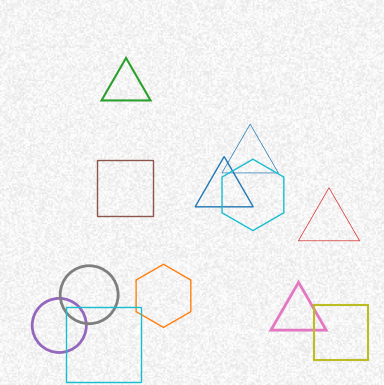[{"shape": "triangle", "thickness": 0.5, "radius": 0.42, "center": [0.65, 0.593]}, {"shape": "triangle", "thickness": 1, "radius": 0.44, "center": [0.582, 0.506]}, {"shape": "hexagon", "thickness": 1, "radius": 0.41, "center": [0.425, 0.232]}, {"shape": "triangle", "thickness": 1.5, "radius": 0.37, "center": [0.327, 0.776]}, {"shape": "triangle", "thickness": 0.5, "radius": 0.46, "center": [0.855, 0.42]}, {"shape": "circle", "thickness": 2, "radius": 0.35, "center": [0.154, 0.155]}, {"shape": "square", "thickness": 1, "radius": 0.36, "center": [0.325, 0.511]}, {"shape": "triangle", "thickness": 2, "radius": 0.41, "center": [0.775, 0.184]}, {"shape": "circle", "thickness": 2, "radius": 0.38, "center": [0.232, 0.235]}, {"shape": "square", "thickness": 1.5, "radius": 0.35, "center": [0.886, 0.136]}, {"shape": "hexagon", "thickness": 1, "radius": 0.46, "center": [0.657, 0.494]}, {"shape": "square", "thickness": 1, "radius": 0.48, "center": [0.269, 0.106]}]